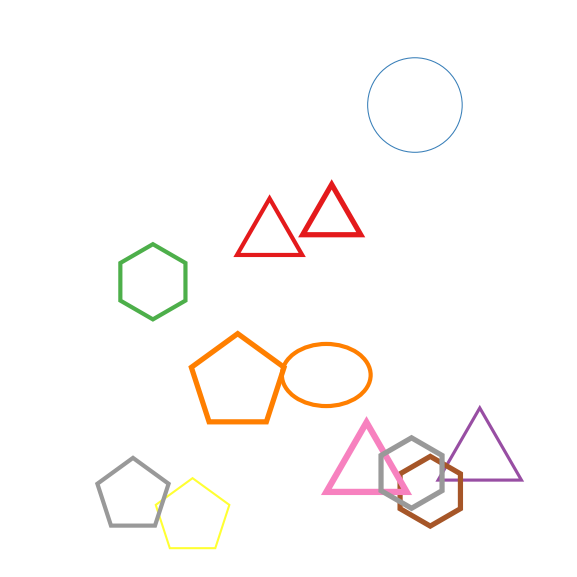[{"shape": "triangle", "thickness": 2.5, "radius": 0.29, "center": [0.574, 0.622]}, {"shape": "triangle", "thickness": 2, "radius": 0.33, "center": [0.467, 0.59]}, {"shape": "circle", "thickness": 0.5, "radius": 0.41, "center": [0.718, 0.817]}, {"shape": "hexagon", "thickness": 2, "radius": 0.33, "center": [0.265, 0.511]}, {"shape": "triangle", "thickness": 1.5, "radius": 0.42, "center": [0.831, 0.209]}, {"shape": "oval", "thickness": 2, "radius": 0.38, "center": [0.565, 0.35]}, {"shape": "pentagon", "thickness": 2.5, "radius": 0.42, "center": [0.412, 0.337]}, {"shape": "pentagon", "thickness": 1, "radius": 0.34, "center": [0.333, 0.104]}, {"shape": "hexagon", "thickness": 2.5, "radius": 0.3, "center": [0.745, 0.149]}, {"shape": "triangle", "thickness": 3, "radius": 0.4, "center": [0.635, 0.187]}, {"shape": "pentagon", "thickness": 2, "radius": 0.32, "center": [0.23, 0.141]}, {"shape": "hexagon", "thickness": 2.5, "radius": 0.31, "center": [0.713, 0.18]}]